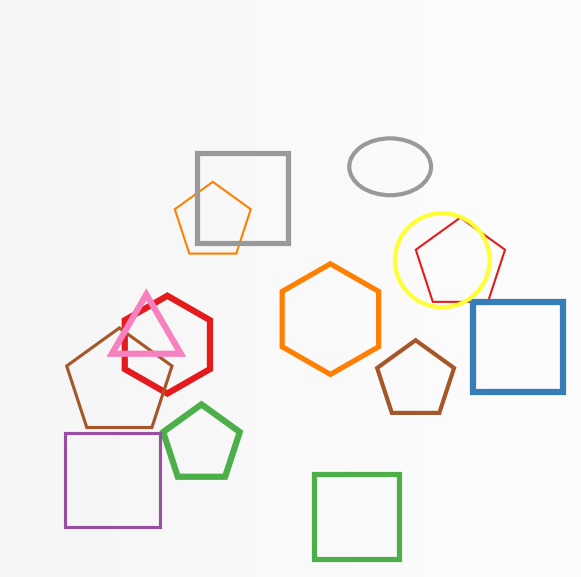[{"shape": "hexagon", "thickness": 3, "radius": 0.42, "center": [0.288, 0.402]}, {"shape": "pentagon", "thickness": 1, "radius": 0.4, "center": [0.792, 0.542]}, {"shape": "square", "thickness": 3, "radius": 0.39, "center": [0.891, 0.399]}, {"shape": "square", "thickness": 2.5, "radius": 0.37, "center": [0.613, 0.105]}, {"shape": "pentagon", "thickness": 3, "radius": 0.35, "center": [0.347, 0.23]}, {"shape": "square", "thickness": 1.5, "radius": 0.41, "center": [0.193, 0.168]}, {"shape": "pentagon", "thickness": 1, "radius": 0.34, "center": [0.366, 0.616]}, {"shape": "hexagon", "thickness": 2.5, "radius": 0.48, "center": [0.568, 0.447]}, {"shape": "circle", "thickness": 2, "radius": 0.41, "center": [0.761, 0.548]}, {"shape": "pentagon", "thickness": 2, "radius": 0.35, "center": [0.715, 0.34]}, {"shape": "pentagon", "thickness": 1.5, "radius": 0.48, "center": [0.205, 0.336]}, {"shape": "triangle", "thickness": 3, "radius": 0.34, "center": [0.252, 0.421]}, {"shape": "square", "thickness": 2.5, "radius": 0.39, "center": [0.418, 0.656]}, {"shape": "oval", "thickness": 2, "radius": 0.35, "center": [0.671, 0.71]}]